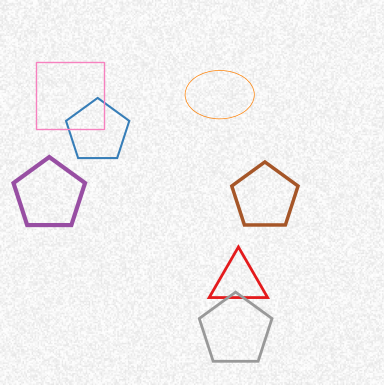[{"shape": "triangle", "thickness": 2, "radius": 0.44, "center": [0.619, 0.271]}, {"shape": "pentagon", "thickness": 1.5, "radius": 0.43, "center": [0.254, 0.659]}, {"shape": "pentagon", "thickness": 3, "radius": 0.49, "center": [0.128, 0.494]}, {"shape": "oval", "thickness": 0.5, "radius": 0.45, "center": [0.571, 0.754]}, {"shape": "pentagon", "thickness": 2.5, "radius": 0.45, "center": [0.688, 0.489]}, {"shape": "square", "thickness": 1, "radius": 0.44, "center": [0.181, 0.752]}, {"shape": "pentagon", "thickness": 2, "radius": 0.5, "center": [0.612, 0.142]}]